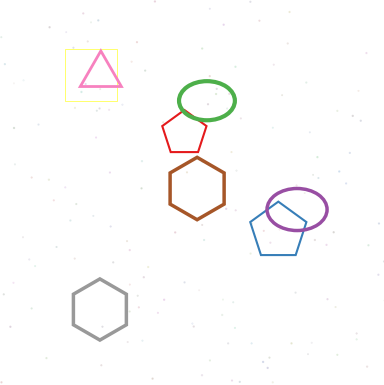[{"shape": "pentagon", "thickness": 1.5, "radius": 0.3, "center": [0.479, 0.654]}, {"shape": "pentagon", "thickness": 1.5, "radius": 0.38, "center": [0.723, 0.4]}, {"shape": "oval", "thickness": 3, "radius": 0.36, "center": [0.538, 0.738]}, {"shape": "oval", "thickness": 2.5, "radius": 0.39, "center": [0.772, 0.456]}, {"shape": "square", "thickness": 0.5, "radius": 0.34, "center": [0.236, 0.805]}, {"shape": "hexagon", "thickness": 2.5, "radius": 0.41, "center": [0.512, 0.51]}, {"shape": "triangle", "thickness": 2, "radius": 0.31, "center": [0.262, 0.806]}, {"shape": "hexagon", "thickness": 2.5, "radius": 0.4, "center": [0.259, 0.196]}]